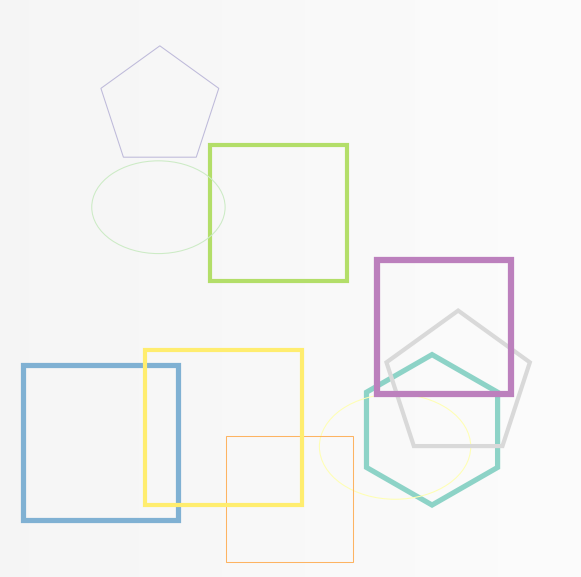[{"shape": "hexagon", "thickness": 2.5, "radius": 0.65, "center": [0.743, 0.255]}, {"shape": "oval", "thickness": 0.5, "radius": 0.65, "center": [0.68, 0.226]}, {"shape": "pentagon", "thickness": 0.5, "radius": 0.53, "center": [0.275, 0.813]}, {"shape": "square", "thickness": 2.5, "radius": 0.67, "center": [0.173, 0.233]}, {"shape": "square", "thickness": 0.5, "radius": 0.54, "center": [0.498, 0.135]}, {"shape": "square", "thickness": 2, "radius": 0.59, "center": [0.479, 0.63]}, {"shape": "pentagon", "thickness": 2, "radius": 0.65, "center": [0.788, 0.332]}, {"shape": "square", "thickness": 3, "radius": 0.58, "center": [0.764, 0.433]}, {"shape": "oval", "thickness": 0.5, "radius": 0.57, "center": [0.273, 0.64]}, {"shape": "square", "thickness": 2, "radius": 0.67, "center": [0.384, 0.259]}]